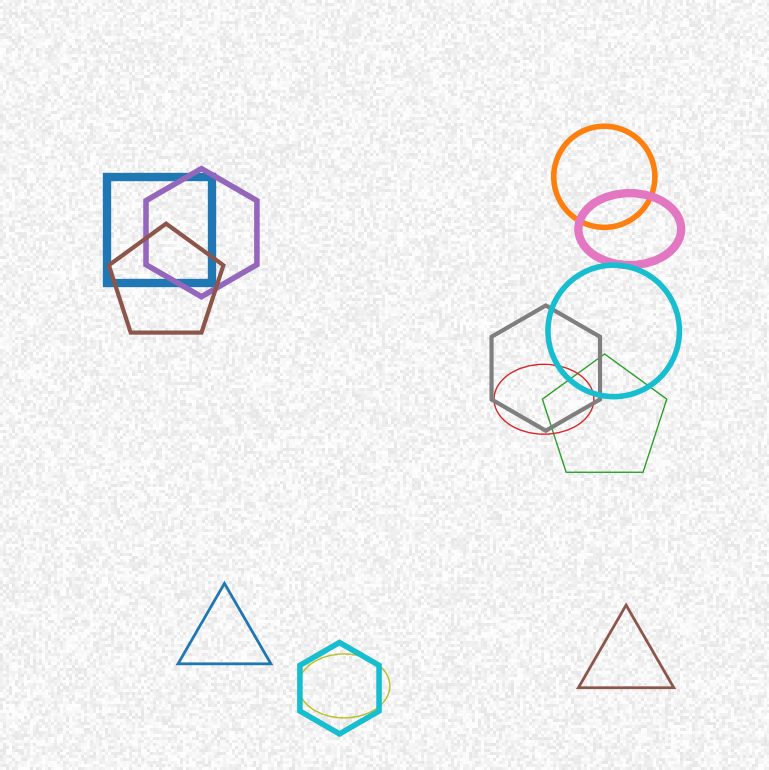[{"shape": "square", "thickness": 3, "radius": 0.34, "center": [0.208, 0.701]}, {"shape": "triangle", "thickness": 1, "radius": 0.35, "center": [0.291, 0.173]}, {"shape": "circle", "thickness": 2, "radius": 0.33, "center": [0.785, 0.77]}, {"shape": "pentagon", "thickness": 0.5, "radius": 0.42, "center": [0.785, 0.455]}, {"shape": "oval", "thickness": 0.5, "radius": 0.32, "center": [0.706, 0.482]}, {"shape": "hexagon", "thickness": 2, "radius": 0.42, "center": [0.262, 0.698]}, {"shape": "triangle", "thickness": 1, "radius": 0.36, "center": [0.813, 0.143]}, {"shape": "pentagon", "thickness": 1.5, "radius": 0.39, "center": [0.216, 0.631]}, {"shape": "oval", "thickness": 3, "radius": 0.33, "center": [0.818, 0.702]}, {"shape": "hexagon", "thickness": 1.5, "radius": 0.41, "center": [0.709, 0.522]}, {"shape": "oval", "thickness": 0.5, "radius": 0.3, "center": [0.447, 0.109]}, {"shape": "circle", "thickness": 2, "radius": 0.43, "center": [0.797, 0.57]}, {"shape": "hexagon", "thickness": 2, "radius": 0.3, "center": [0.441, 0.106]}]